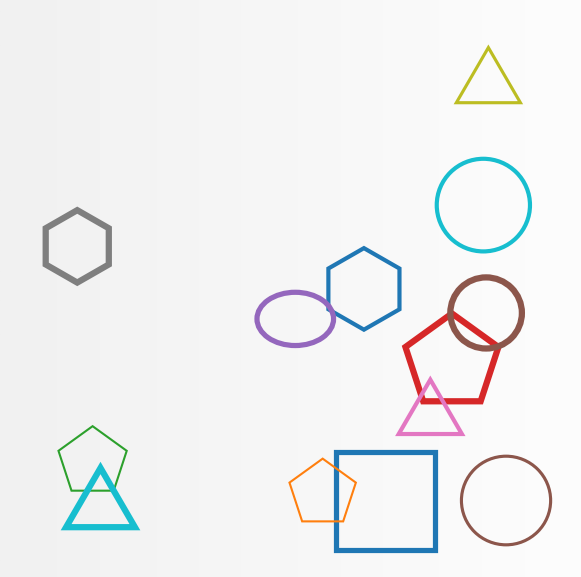[{"shape": "hexagon", "thickness": 2, "radius": 0.35, "center": [0.626, 0.499]}, {"shape": "square", "thickness": 2.5, "radius": 0.42, "center": [0.663, 0.132]}, {"shape": "pentagon", "thickness": 1, "radius": 0.3, "center": [0.555, 0.145]}, {"shape": "pentagon", "thickness": 1, "radius": 0.31, "center": [0.159, 0.199]}, {"shape": "pentagon", "thickness": 3, "radius": 0.42, "center": [0.778, 0.372]}, {"shape": "oval", "thickness": 2.5, "radius": 0.33, "center": [0.508, 0.447]}, {"shape": "circle", "thickness": 1.5, "radius": 0.38, "center": [0.871, 0.132]}, {"shape": "circle", "thickness": 3, "radius": 0.31, "center": [0.836, 0.457]}, {"shape": "triangle", "thickness": 2, "radius": 0.31, "center": [0.74, 0.279]}, {"shape": "hexagon", "thickness": 3, "radius": 0.31, "center": [0.133, 0.573]}, {"shape": "triangle", "thickness": 1.5, "radius": 0.32, "center": [0.84, 0.853]}, {"shape": "triangle", "thickness": 3, "radius": 0.34, "center": [0.173, 0.12]}, {"shape": "circle", "thickness": 2, "radius": 0.4, "center": [0.832, 0.644]}]